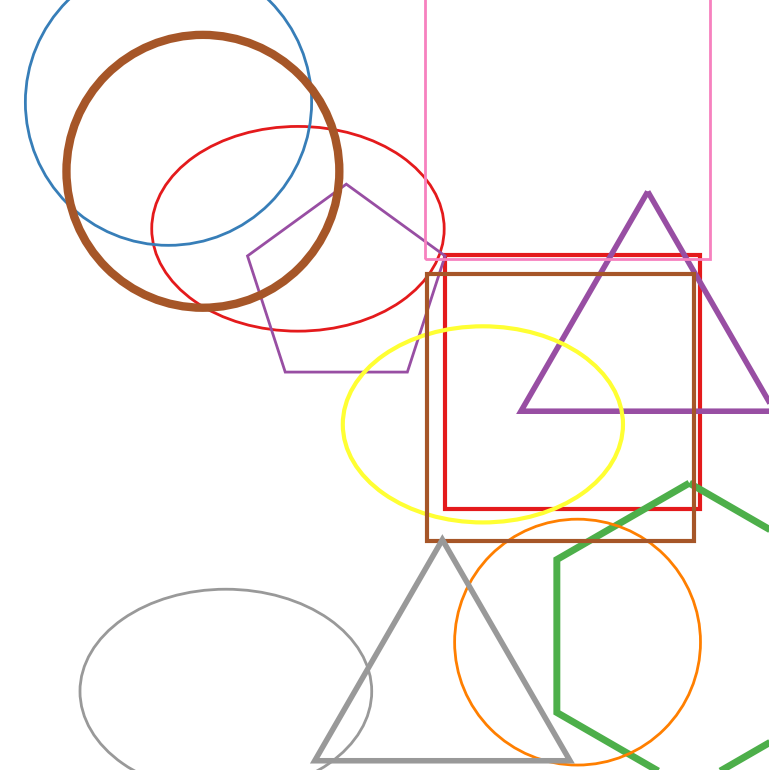[{"shape": "oval", "thickness": 1, "radius": 0.95, "center": [0.387, 0.703]}, {"shape": "square", "thickness": 1.5, "radius": 0.83, "center": [0.743, 0.504]}, {"shape": "circle", "thickness": 1, "radius": 0.93, "center": [0.219, 0.867]}, {"shape": "hexagon", "thickness": 2.5, "radius": 0.99, "center": [0.895, 0.174]}, {"shape": "pentagon", "thickness": 1, "radius": 0.67, "center": [0.45, 0.626]}, {"shape": "triangle", "thickness": 2, "radius": 0.95, "center": [0.841, 0.561]}, {"shape": "circle", "thickness": 1, "radius": 0.8, "center": [0.75, 0.166]}, {"shape": "oval", "thickness": 1.5, "radius": 0.91, "center": [0.627, 0.449]}, {"shape": "square", "thickness": 1.5, "radius": 0.87, "center": [0.728, 0.47]}, {"shape": "circle", "thickness": 3, "radius": 0.89, "center": [0.264, 0.778]}, {"shape": "square", "thickness": 1, "radius": 0.93, "center": [0.737, 0.849]}, {"shape": "triangle", "thickness": 2, "radius": 0.96, "center": [0.575, 0.108]}, {"shape": "oval", "thickness": 1, "radius": 0.95, "center": [0.293, 0.102]}]